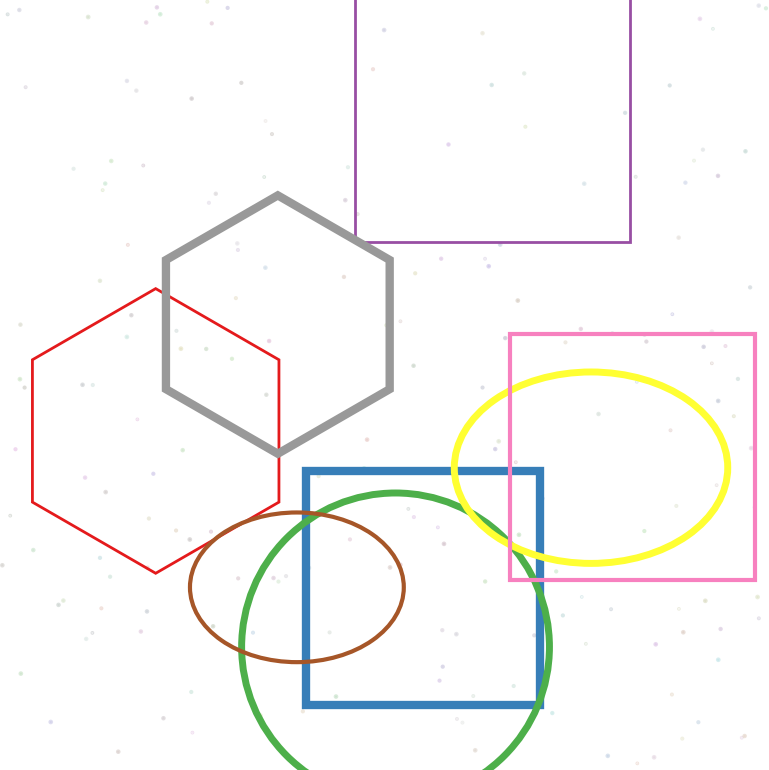[{"shape": "hexagon", "thickness": 1, "radius": 0.92, "center": [0.202, 0.44]}, {"shape": "square", "thickness": 3, "radius": 0.76, "center": [0.549, 0.237]}, {"shape": "circle", "thickness": 2.5, "radius": 1.0, "center": [0.514, 0.16]}, {"shape": "square", "thickness": 1, "radius": 0.9, "center": [0.639, 0.865]}, {"shape": "oval", "thickness": 2.5, "radius": 0.89, "center": [0.768, 0.393]}, {"shape": "oval", "thickness": 1.5, "radius": 0.69, "center": [0.386, 0.237]}, {"shape": "square", "thickness": 1.5, "radius": 0.8, "center": [0.821, 0.407]}, {"shape": "hexagon", "thickness": 3, "radius": 0.84, "center": [0.361, 0.578]}]